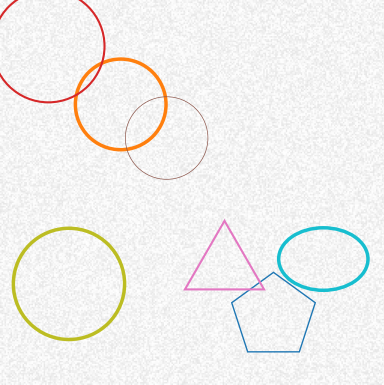[{"shape": "pentagon", "thickness": 1, "radius": 0.57, "center": [0.71, 0.178]}, {"shape": "circle", "thickness": 2.5, "radius": 0.59, "center": [0.314, 0.729]}, {"shape": "circle", "thickness": 1.5, "radius": 0.73, "center": [0.126, 0.88]}, {"shape": "circle", "thickness": 0.5, "radius": 0.54, "center": [0.433, 0.641]}, {"shape": "triangle", "thickness": 1.5, "radius": 0.59, "center": [0.583, 0.308]}, {"shape": "circle", "thickness": 2.5, "radius": 0.72, "center": [0.179, 0.263]}, {"shape": "oval", "thickness": 2.5, "radius": 0.58, "center": [0.84, 0.327]}]